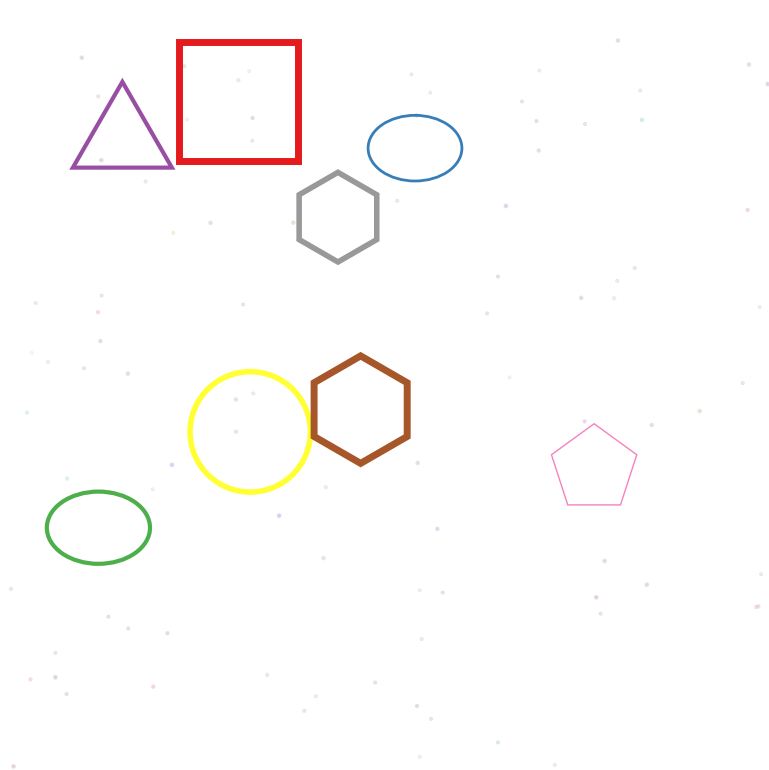[{"shape": "square", "thickness": 2.5, "radius": 0.39, "center": [0.31, 0.869]}, {"shape": "oval", "thickness": 1, "radius": 0.3, "center": [0.539, 0.808]}, {"shape": "oval", "thickness": 1.5, "radius": 0.33, "center": [0.128, 0.315]}, {"shape": "triangle", "thickness": 1.5, "radius": 0.37, "center": [0.159, 0.819]}, {"shape": "circle", "thickness": 2, "radius": 0.39, "center": [0.325, 0.439]}, {"shape": "hexagon", "thickness": 2.5, "radius": 0.35, "center": [0.468, 0.468]}, {"shape": "pentagon", "thickness": 0.5, "radius": 0.29, "center": [0.772, 0.391]}, {"shape": "hexagon", "thickness": 2, "radius": 0.29, "center": [0.439, 0.718]}]